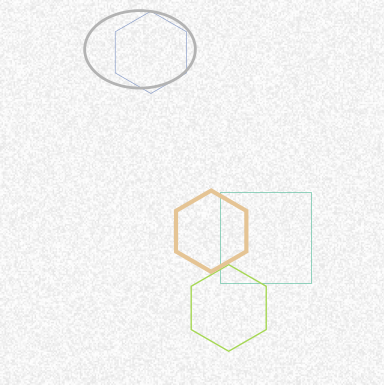[{"shape": "square", "thickness": 0.5, "radius": 0.59, "center": [0.69, 0.382]}, {"shape": "hexagon", "thickness": 0.5, "radius": 0.53, "center": [0.392, 0.864]}, {"shape": "hexagon", "thickness": 1, "radius": 0.56, "center": [0.594, 0.2]}, {"shape": "hexagon", "thickness": 3, "radius": 0.53, "center": [0.549, 0.4]}, {"shape": "oval", "thickness": 2, "radius": 0.72, "center": [0.364, 0.872]}]